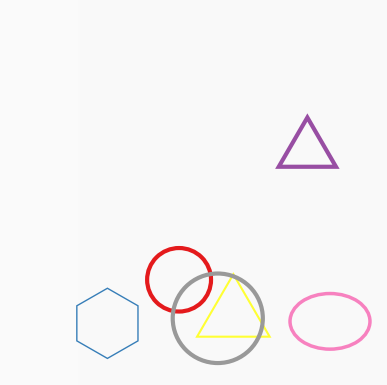[{"shape": "circle", "thickness": 3, "radius": 0.41, "center": [0.462, 0.273]}, {"shape": "hexagon", "thickness": 1, "radius": 0.46, "center": [0.277, 0.16]}, {"shape": "triangle", "thickness": 3, "radius": 0.43, "center": [0.793, 0.61]}, {"shape": "triangle", "thickness": 1.5, "radius": 0.54, "center": [0.602, 0.18]}, {"shape": "oval", "thickness": 2.5, "radius": 0.52, "center": [0.852, 0.165]}, {"shape": "circle", "thickness": 3, "radius": 0.58, "center": [0.562, 0.173]}]